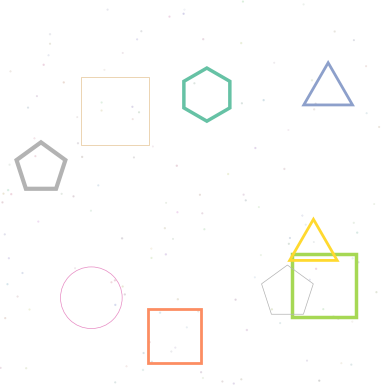[{"shape": "hexagon", "thickness": 2.5, "radius": 0.34, "center": [0.537, 0.754]}, {"shape": "square", "thickness": 2, "radius": 0.35, "center": [0.454, 0.127]}, {"shape": "triangle", "thickness": 2, "radius": 0.37, "center": [0.852, 0.764]}, {"shape": "circle", "thickness": 0.5, "radius": 0.4, "center": [0.237, 0.227]}, {"shape": "square", "thickness": 2.5, "radius": 0.41, "center": [0.841, 0.258]}, {"shape": "triangle", "thickness": 2, "radius": 0.36, "center": [0.814, 0.359]}, {"shape": "square", "thickness": 0.5, "radius": 0.44, "center": [0.298, 0.712]}, {"shape": "pentagon", "thickness": 3, "radius": 0.33, "center": [0.106, 0.564]}, {"shape": "pentagon", "thickness": 0.5, "radius": 0.35, "center": [0.747, 0.241]}]